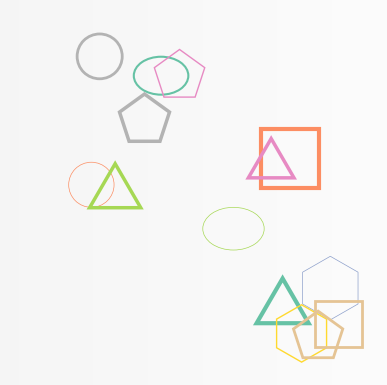[{"shape": "oval", "thickness": 1.5, "radius": 0.35, "center": [0.416, 0.803]}, {"shape": "triangle", "thickness": 3, "radius": 0.39, "center": [0.729, 0.199]}, {"shape": "circle", "thickness": 0.5, "radius": 0.29, "center": [0.236, 0.52]}, {"shape": "square", "thickness": 3, "radius": 0.38, "center": [0.748, 0.588]}, {"shape": "hexagon", "thickness": 0.5, "radius": 0.41, "center": [0.852, 0.252]}, {"shape": "triangle", "thickness": 2.5, "radius": 0.34, "center": [0.7, 0.572]}, {"shape": "pentagon", "thickness": 1, "radius": 0.34, "center": [0.463, 0.803]}, {"shape": "triangle", "thickness": 2.5, "radius": 0.38, "center": [0.297, 0.499]}, {"shape": "oval", "thickness": 0.5, "radius": 0.4, "center": [0.603, 0.406]}, {"shape": "hexagon", "thickness": 1, "radius": 0.37, "center": [0.778, 0.134]}, {"shape": "pentagon", "thickness": 2, "radius": 0.33, "center": [0.821, 0.125]}, {"shape": "square", "thickness": 2, "radius": 0.3, "center": [0.874, 0.159]}, {"shape": "pentagon", "thickness": 2.5, "radius": 0.34, "center": [0.373, 0.688]}, {"shape": "circle", "thickness": 2, "radius": 0.29, "center": [0.257, 0.854]}]